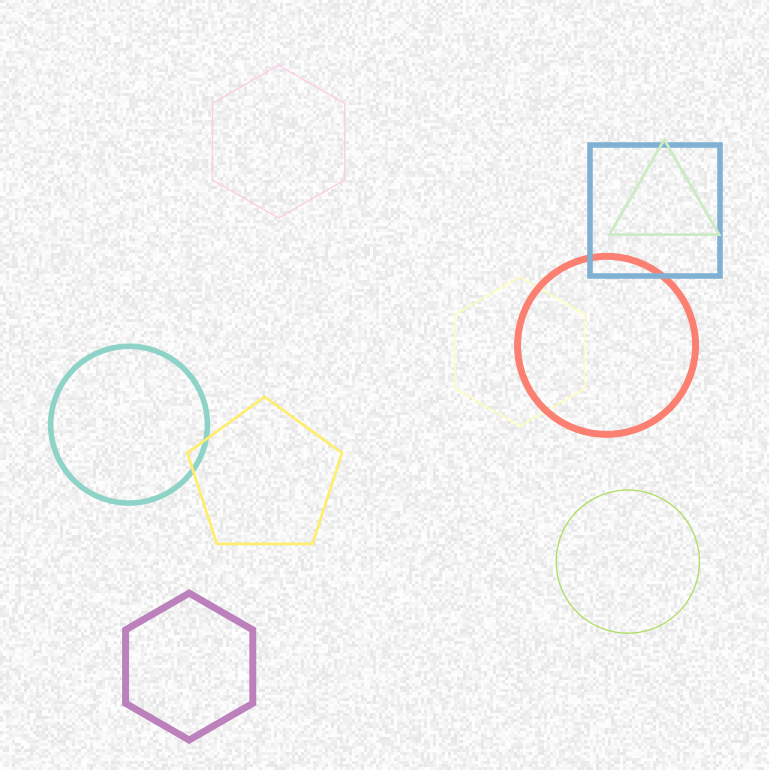[{"shape": "circle", "thickness": 2, "radius": 0.51, "center": [0.168, 0.448]}, {"shape": "hexagon", "thickness": 0.5, "radius": 0.48, "center": [0.675, 0.543]}, {"shape": "circle", "thickness": 2.5, "radius": 0.58, "center": [0.788, 0.551]}, {"shape": "square", "thickness": 2, "radius": 0.42, "center": [0.851, 0.727]}, {"shape": "circle", "thickness": 0.5, "radius": 0.46, "center": [0.815, 0.271]}, {"shape": "hexagon", "thickness": 0.5, "radius": 0.5, "center": [0.362, 0.816]}, {"shape": "hexagon", "thickness": 2.5, "radius": 0.48, "center": [0.246, 0.134]}, {"shape": "triangle", "thickness": 1, "radius": 0.41, "center": [0.863, 0.736]}, {"shape": "pentagon", "thickness": 1, "radius": 0.53, "center": [0.344, 0.379]}]